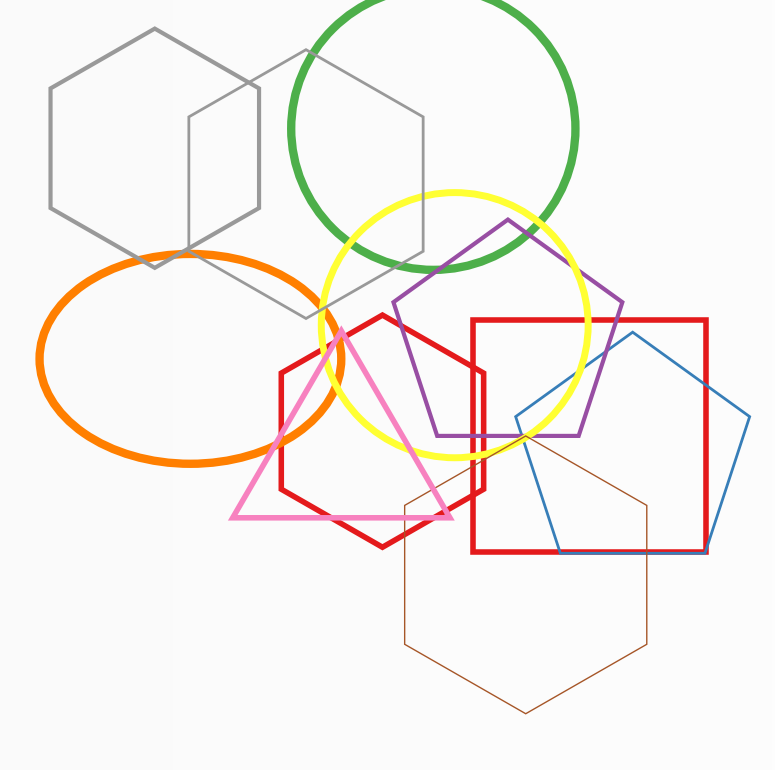[{"shape": "hexagon", "thickness": 2, "radius": 0.75, "center": [0.494, 0.44]}, {"shape": "square", "thickness": 2, "radius": 0.75, "center": [0.761, 0.434]}, {"shape": "pentagon", "thickness": 1, "radius": 0.79, "center": [0.816, 0.41]}, {"shape": "circle", "thickness": 3, "radius": 0.92, "center": [0.559, 0.833]}, {"shape": "pentagon", "thickness": 1.5, "radius": 0.78, "center": [0.655, 0.56]}, {"shape": "oval", "thickness": 3, "radius": 0.97, "center": [0.246, 0.534]}, {"shape": "circle", "thickness": 2.5, "radius": 0.86, "center": [0.587, 0.578]}, {"shape": "hexagon", "thickness": 0.5, "radius": 0.9, "center": [0.678, 0.253]}, {"shape": "triangle", "thickness": 2, "radius": 0.81, "center": [0.44, 0.408]}, {"shape": "hexagon", "thickness": 1, "radius": 0.87, "center": [0.395, 0.761]}, {"shape": "hexagon", "thickness": 1.5, "radius": 0.78, "center": [0.2, 0.807]}]